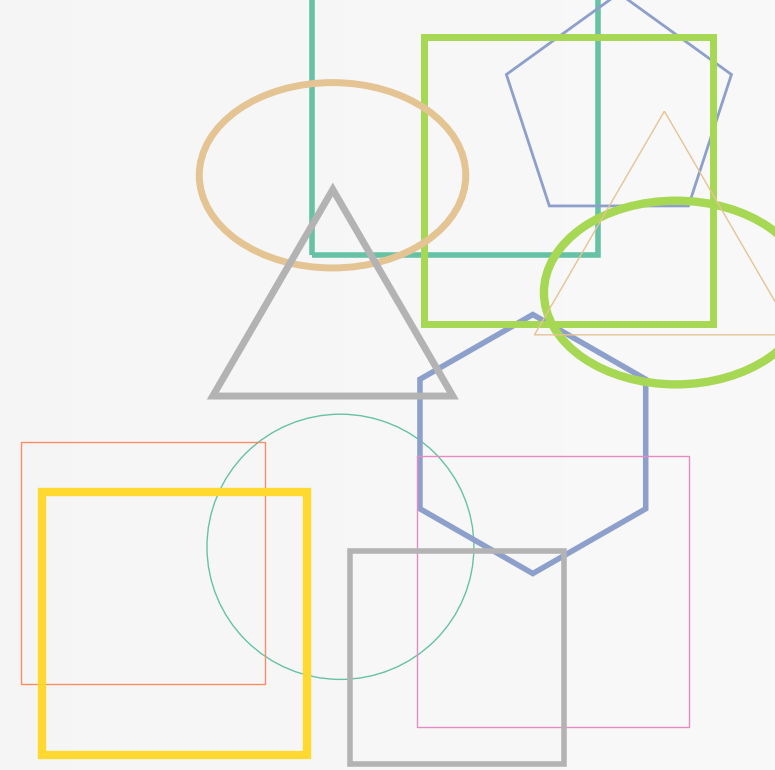[{"shape": "circle", "thickness": 0.5, "radius": 0.86, "center": [0.439, 0.29]}, {"shape": "square", "thickness": 2, "radius": 0.93, "center": [0.587, 0.854]}, {"shape": "square", "thickness": 0.5, "radius": 0.79, "center": [0.185, 0.268]}, {"shape": "hexagon", "thickness": 2, "radius": 0.84, "center": [0.688, 0.423]}, {"shape": "pentagon", "thickness": 1, "radius": 0.76, "center": [0.799, 0.856]}, {"shape": "square", "thickness": 0.5, "radius": 0.88, "center": [0.713, 0.232]}, {"shape": "oval", "thickness": 3, "radius": 0.85, "center": [0.872, 0.62]}, {"shape": "square", "thickness": 2.5, "radius": 0.93, "center": [0.733, 0.765]}, {"shape": "square", "thickness": 3, "radius": 0.85, "center": [0.225, 0.191]}, {"shape": "triangle", "thickness": 0.5, "radius": 0.97, "center": [0.857, 0.662]}, {"shape": "oval", "thickness": 2.5, "radius": 0.86, "center": [0.429, 0.772]}, {"shape": "square", "thickness": 2, "radius": 0.69, "center": [0.59, 0.147]}, {"shape": "triangle", "thickness": 2.5, "radius": 0.89, "center": [0.429, 0.575]}]